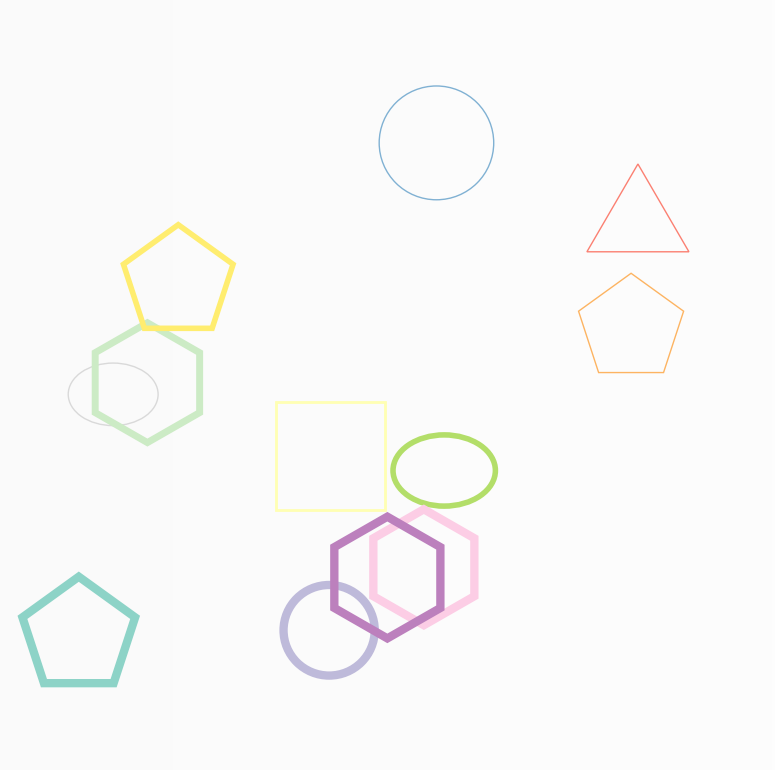[{"shape": "pentagon", "thickness": 3, "radius": 0.38, "center": [0.102, 0.175]}, {"shape": "square", "thickness": 1, "radius": 0.35, "center": [0.427, 0.407]}, {"shape": "circle", "thickness": 3, "radius": 0.29, "center": [0.425, 0.181]}, {"shape": "triangle", "thickness": 0.5, "radius": 0.38, "center": [0.823, 0.711]}, {"shape": "circle", "thickness": 0.5, "radius": 0.37, "center": [0.563, 0.814]}, {"shape": "pentagon", "thickness": 0.5, "radius": 0.36, "center": [0.814, 0.574]}, {"shape": "oval", "thickness": 2, "radius": 0.33, "center": [0.573, 0.389]}, {"shape": "hexagon", "thickness": 3, "radius": 0.38, "center": [0.547, 0.263]}, {"shape": "oval", "thickness": 0.5, "radius": 0.29, "center": [0.146, 0.488]}, {"shape": "hexagon", "thickness": 3, "radius": 0.4, "center": [0.5, 0.25]}, {"shape": "hexagon", "thickness": 2.5, "radius": 0.39, "center": [0.19, 0.503]}, {"shape": "pentagon", "thickness": 2, "radius": 0.37, "center": [0.23, 0.634]}]